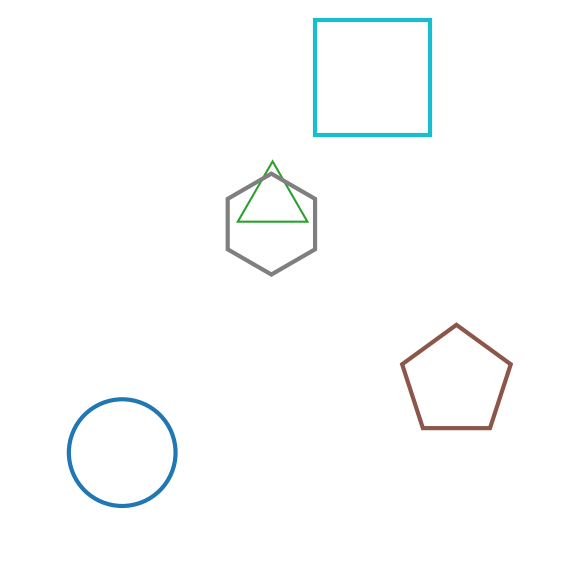[{"shape": "circle", "thickness": 2, "radius": 0.46, "center": [0.212, 0.215]}, {"shape": "triangle", "thickness": 1, "radius": 0.35, "center": [0.472, 0.65]}, {"shape": "pentagon", "thickness": 2, "radius": 0.49, "center": [0.79, 0.338]}, {"shape": "hexagon", "thickness": 2, "radius": 0.44, "center": [0.47, 0.611]}, {"shape": "square", "thickness": 2, "radius": 0.5, "center": [0.645, 0.865]}]